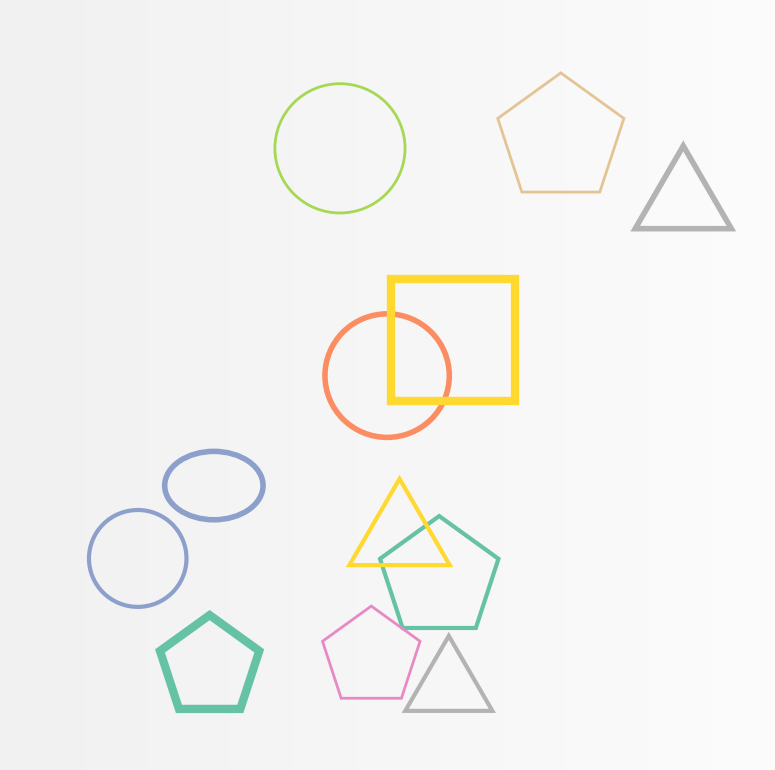[{"shape": "pentagon", "thickness": 3, "radius": 0.34, "center": [0.27, 0.134]}, {"shape": "pentagon", "thickness": 1.5, "radius": 0.4, "center": [0.567, 0.249]}, {"shape": "circle", "thickness": 2, "radius": 0.4, "center": [0.5, 0.512]}, {"shape": "oval", "thickness": 2, "radius": 0.32, "center": [0.276, 0.369]}, {"shape": "circle", "thickness": 1.5, "radius": 0.31, "center": [0.178, 0.275]}, {"shape": "pentagon", "thickness": 1, "radius": 0.33, "center": [0.479, 0.147]}, {"shape": "circle", "thickness": 1, "radius": 0.42, "center": [0.439, 0.807]}, {"shape": "square", "thickness": 3, "radius": 0.4, "center": [0.584, 0.558]}, {"shape": "triangle", "thickness": 1.5, "radius": 0.37, "center": [0.516, 0.303]}, {"shape": "pentagon", "thickness": 1, "radius": 0.43, "center": [0.724, 0.82]}, {"shape": "triangle", "thickness": 1.5, "radius": 0.32, "center": [0.579, 0.109]}, {"shape": "triangle", "thickness": 2, "radius": 0.36, "center": [0.882, 0.739]}]